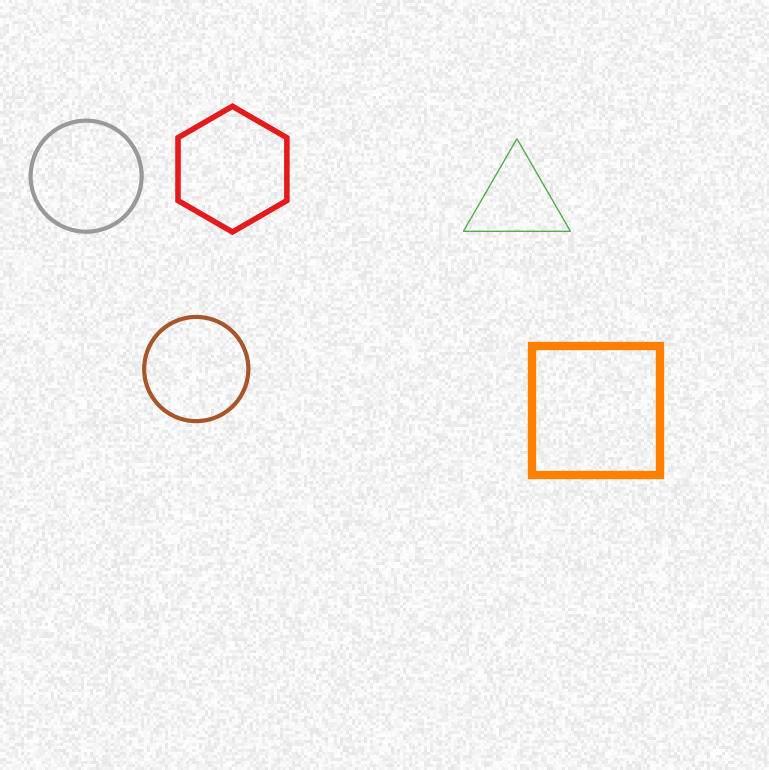[{"shape": "hexagon", "thickness": 2, "radius": 0.41, "center": [0.302, 0.78]}, {"shape": "triangle", "thickness": 0.5, "radius": 0.4, "center": [0.671, 0.74]}, {"shape": "square", "thickness": 3, "radius": 0.42, "center": [0.774, 0.467]}, {"shape": "circle", "thickness": 1.5, "radius": 0.34, "center": [0.255, 0.521]}, {"shape": "circle", "thickness": 1.5, "radius": 0.36, "center": [0.112, 0.771]}]